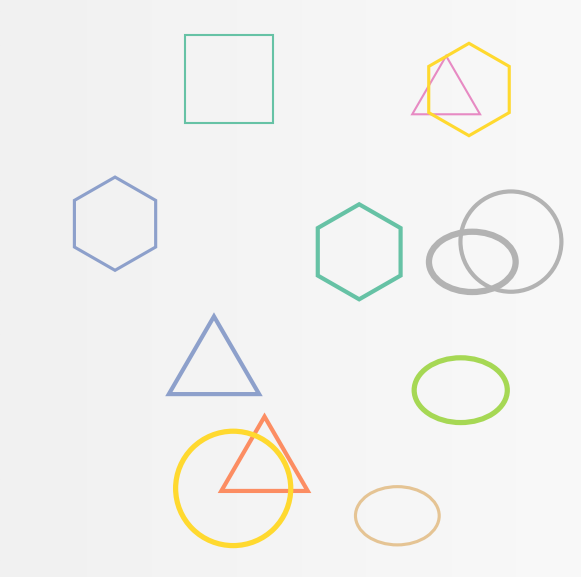[{"shape": "square", "thickness": 1, "radius": 0.38, "center": [0.394, 0.862]}, {"shape": "hexagon", "thickness": 2, "radius": 0.41, "center": [0.618, 0.563]}, {"shape": "triangle", "thickness": 2, "radius": 0.43, "center": [0.455, 0.192]}, {"shape": "hexagon", "thickness": 1.5, "radius": 0.4, "center": [0.198, 0.612]}, {"shape": "triangle", "thickness": 2, "radius": 0.45, "center": [0.368, 0.362]}, {"shape": "triangle", "thickness": 1, "radius": 0.34, "center": [0.768, 0.835]}, {"shape": "oval", "thickness": 2.5, "radius": 0.4, "center": [0.793, 0.324]}, {"shape": "hexagon", "thickness": 1.5, "radius": 0.4, "center": [0.807, 0.844]}, {"shape": "circle", "thickness": 2.5, "radius": 0.5, "center": [0.401, 0.153]}, {"shape": "oval", "thickness": 1.5, "radius": 0.36, "center": [0.684, 0.106]}, {"shape": "oval", "thickness": 3, "radius": 0.37, "center": [0.813, 0.546]}, {"shape": "circle", "thickness": 2, "radius": 0.43, "center": [0.879, 0.581]}]